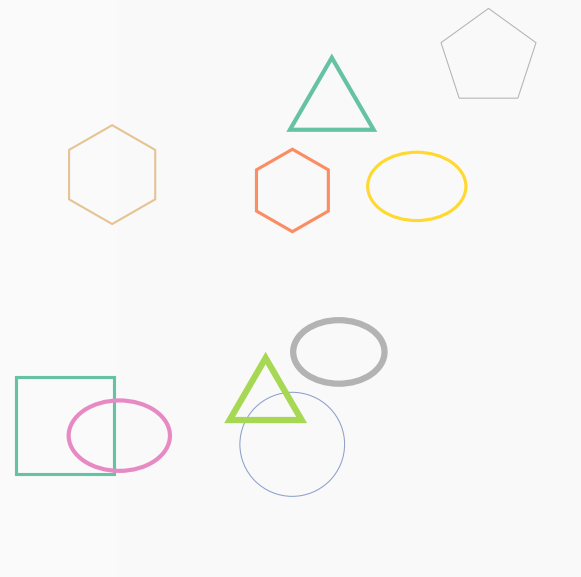[{"shape": "square", "thickness": 1.5, "radius": 0.42, "center": [0.112, 0.263]}, {"shape": "triangle", "thickness": 2, "radius": 0.42, "center": [0.571, 0.816]}, {"shape": "hexagon", "thickness": 1.5, "radius": 0.36, "center": [0.503, 0.669]}, {"shape": "circle", "thickness": 0.5, "radius": 0.45, "center": [0.503, 0.23]}, {"shape": "oval", "thickness": 2, "radius": 0.44, "center": [0.205, 0.245]}, {"shape": "triangle", "thickness": 3, "radius": 0.36, "center": [0.457, 0.308]}, {"shape": "oval", "thickness": 1.5, "radius": 0.42, "center": [0.717, 0.676]}, {"shape": "hexagon", "thickness": 1, "radius": 0.43, "center": [0.193, 0.697]}, {"shape": "oval", "thickness": 3, "radius": 0.39, "center": [0.583, 0.39]}, {"shape": "pentagon", "thickness": 0.5, "radius": 0.43, "center": [0.84, 0.899]}]